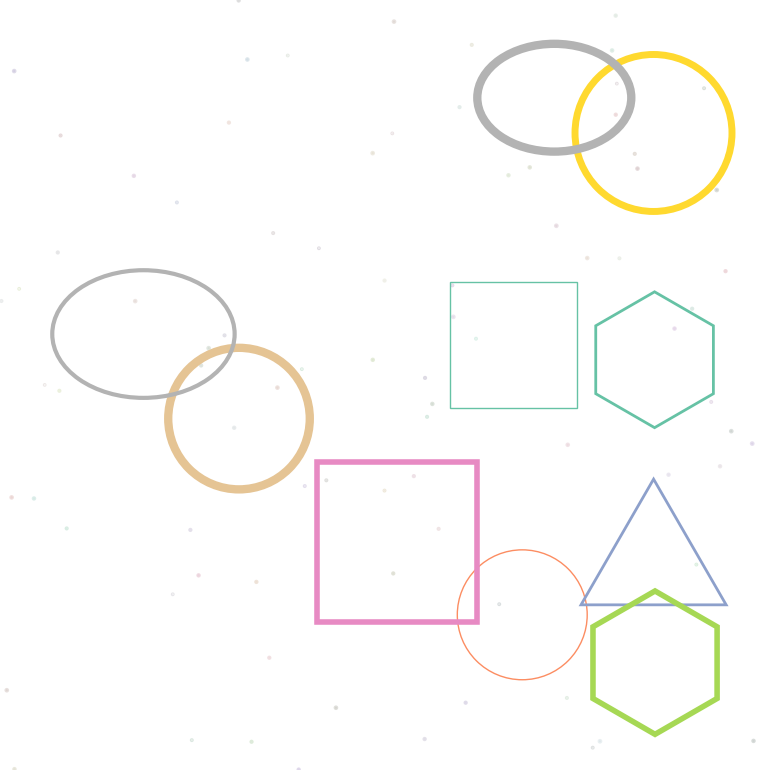[{"shape": "square", "thickness": 0.5, "radius": 0.41, "center": [0.667, 0.552]}, {"shape": "hexagon", "thickness": 1, "radius": 0.44, "center": [0.85, 0.533]}, {"shape": "circle", "thickness": 0.5, "radius": 0.42, "center": [0.678, 0.202]}, {"shape": "triangle", "thickness": 1, "radius": 0.54, "center": [0.849, 0.269]}, {"shape": "square", "thickness": 2, "radius": 0.52, "center": [0.516, 0.296]}, {"shape": "hexagon", "thickness": 2, "radius": 0.47, "center": [0.851, 0.139]}, {"shape": "circle", "thickness": 2.5, "radius": 0.51, "center": [0.849, 0.827]}, {"shape": "circle", "thickness": 3, "radius": 0.46, "center": [0.31, 0.456]}, {"shape": "oval", "thickness": 3, "radius": 0.5, "center": [0.72, 0.873]}, {"shape": "oval", "thickness": 1.5, "radius": 0.59, "center": [0.186, 0.566]}]